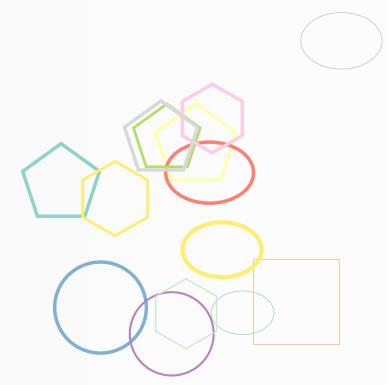[{"shape": "pentagon", "thickness": 2.5, "radius": 0.52, "center": [0.158, 0.523]}, {"shape": "oval", "thickness": 0.5, "radius": 0.41, "center": [0.626, 0.188]}, {"shape": "pentagon", "thickness": 2.5, "radius": 0.55, "center": [0.506, 0.622]}, {"shape": "oval", "thickness": 0.5, "radius": 0.52, "center": [0.881, 0.894]}, {"shape": "oval", "thickness": 2.5, "radius": 0.57, "center": [0.541, 0.552]}, {"shape": "circle", "thickness": 2.5, "radius": 0.59, "center": [0.259, 0.201]}, {"shape": "square", "thickness": 0.5, "radius": 0.56, "center": [0.764, 0.217]}, {"shape": "pentagon", "thickness": 2, "radius": 0.45, "center": [0.431, 0.64]}, {"shape": "hexagon", "thickness": 2.5, "radius": 0.45, "center": [0.548, 0.692]}, {"shape": "pentagon", "thickness": 2.5, "radius": 0.5, "center": [0.415, 0.639]}, {"shape": "circle", "thickness": 1.5, "radius": 0.54, "center": [0.443, 0.133]}, {"shape": "hexagon", "thickness": 1, "radius": 0.45, "center": [0.48, 0.185]}, {"shape": "hexagon", "thickness": 2, "radius": 0.48, "center": [0.297, 0.484]}, {"shape": "oval", "thickness": 3, "radius": 0.51, "center": [0.573, 0.351]}]